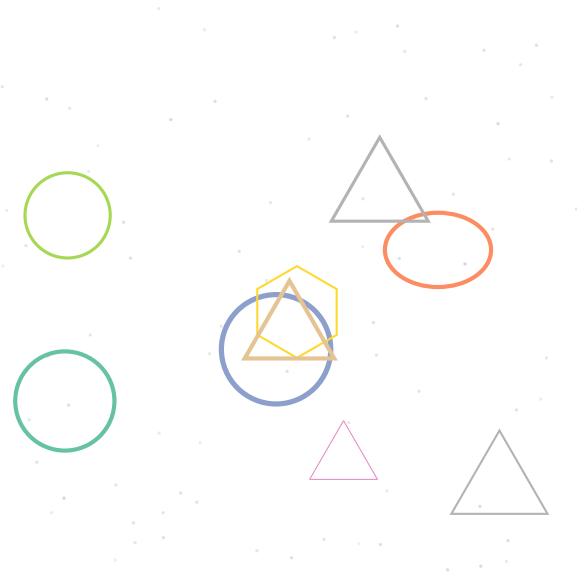[{"shape": "circle", "thickness": 2, "radius": 0.43, "center": [0.112, 0.305]}, {"shape": "oval", "thickness": 2, "radius": 0.46, "center": [0.758, 0.566]}, {"shape": "circle", "thickness": 2.5, "radius": 0.47, "center": [0.478, 0.394]}, {"shape": "triangle", "thickness": 0.5, "radius": 0.34, "center": [0.595, 0.203]}, {"shape": "circle", "thickness": 1.5, "radius": 0.37, "center": [0.117, 0.626]}, {"shape": "hexagon", "thickness": 1, "radius": 0.4, "center": [0.514, 0.459]}, {"shape": "triangle", "thickness": 2, "radius": 0.45, "center": [0.501, 0.423]}, {"shape": "triangle", "thickness": 1.5, "radius": 0.48, "center": [0.658, 0.665]}, {"shape": "triangle", "thickness": 1, "radius": 0.48, "center": [0.865, 0.157]}]